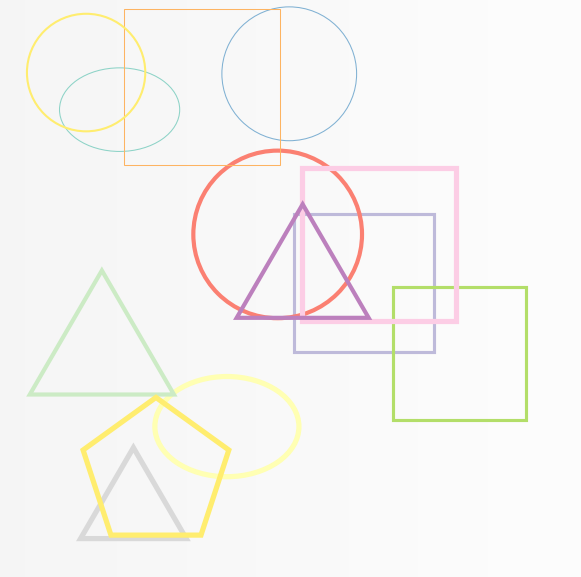[{"shape": "oval", "thickness": 0.5, "radius": 0.52, "center": [0.206, 0.809]}, {"shape": "oval", "thickness": 2.5, "radius": 0.62, "center": [0.39, 0.26]}, {"shape": "square", "thickness": 1.5, "radius": 0.6, "center": [0.627, 0.509]}, {"shape": "circle", "thickness": 2, "radius": 0.73, "center": [0.478, 0.593]}, {"shape": "circle", "thickness": 0.5, "radius": 0.58, "center": [0.498, 0.871]}, {"shape": "square", "thickness": 0.5, "radius": 0.67, "center": [0.347, 0.849]}, {"shape": "square", "thickness": 1.5, "radius": 0.57, "center": [0.79, 0.387]}, {"shape": "square", "thickness": 2.5, "radius": 0.66, "center": [0.652, 0.575]}, {"shape": "triangle", "thickness": 2.5, "radius": 0.52, "center": [0.23, 0.119]}, {"shape": "triangle", "thickness": 2, "radius": 0.66, "center": [0.521, 0.514]}, {"shape": "triangle", "thickness": 2, "radius": 0.72, "center": [0.175, 0.388]}, {"shape": "circle", "thickness": 1, "radius": 0.51, "center": [0.148, 0.873]}, {"shape": "pentagon", "thickness": 2.5, "radius": 0.66, "center": [0.268, 0.179]}]